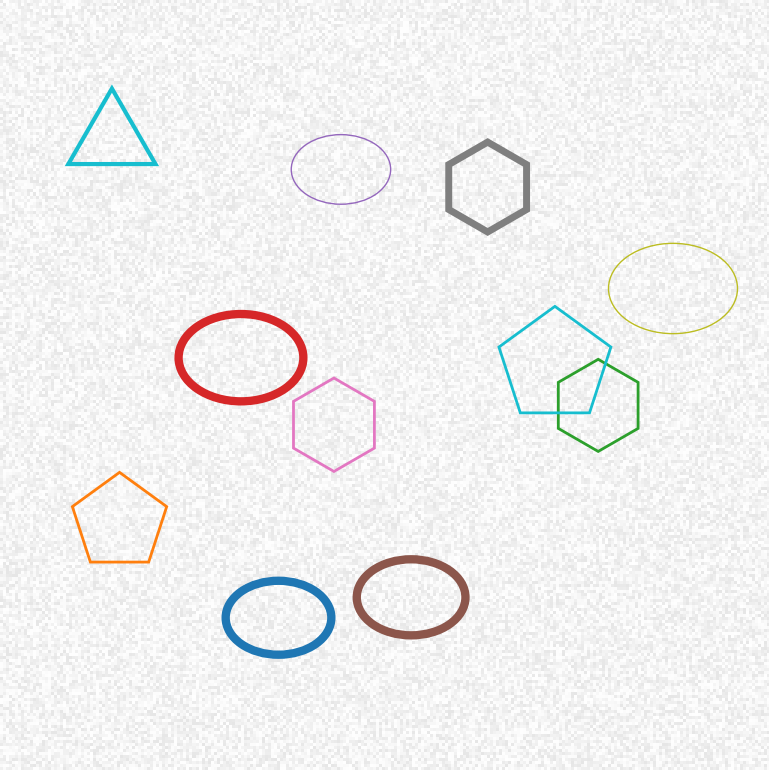[{"shape": "oval", "thickness": 3, "radius": 0.34, "center": [0.362, 0.198]}, {"shape": "pentagon", "thickness": 1, "radius": 0.32, "center": [0.155, 0.322]}, {"shape": "hexagon", "thickness": 1, "radius": 0.3, "center": [0.777, 0.474]}, {"shape": "oval", "thickness": 3, "radius": 0.41, "center": [0.313, 0.535]}, {"shape": "oval", "thickness": 0.5, "radius": 0.32, "center": [0.443, 0.78]}, {"shape": "oval", "thickness": 3, "radius": 0.35, "center": [0.534, 0.224]}, {"shape": "hexagon", "thickness": 1, "radius": 0.3, "center": [0.434, 0.448]}, {"shape": "hexagon", "thickness": 2.5, "radius": 0.29, "center": [0.633, 0.757]}, {"shape": "oval", "thickness": 0.5, "radius": 0.42, "center": [0.874, 0.625]}, {"shape": "pentagon", "thickness": 1, "radius": 0.38, "center": [0.721, 0.526]}, {"shape": "triangle", "thickness": 1.5, "radius": 0.33, "center": [0.145, 0.82]}]